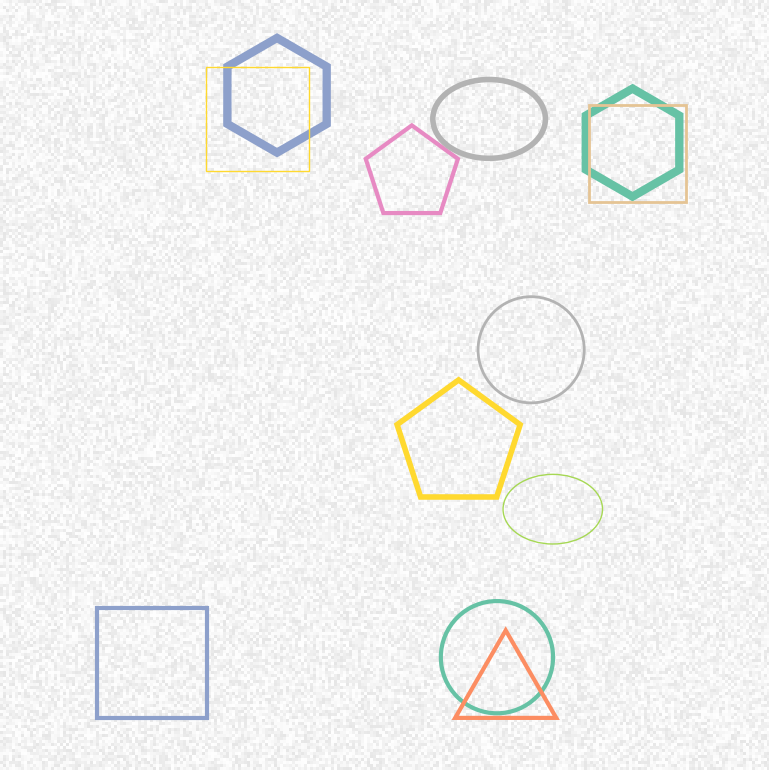[{"shape": "circle", "thickness": 1.5, "radius": 0.36, "center": [0.645, 0.147]}, {"shape": "hexagon", "thickness": 3, "radius": 0.35, "center": [0.821, 0.815]}, {"shape": "triangle", "thickness": 1.5, "radius": 0.38, "center": [0.657, 0.106]}, {"shape": "square", "thickness": 1.5, "radius": 0.36, "center": [0.197, 0.139]}, {"shape": "hexagon", "thickness": 3, "radius": 0.37, "center": [0.36, 0.876]}, {"shape": "pentagon", "thickness": 1.5, "radius": 0.31, "center": [0.535, 0.774]}, {"shape": "oval", "thickness": 0.5, "radius": 0.32, "center": [0.718, 0.339]}, {"shape": "pentagon", "thickness": 2, "radius": 0.42, "center": [0.596, 0.423]}, {"shape": "square", "thickness": 0.5, "radius": 0.34, "center": [0.334, 0.845]}, {"shape": "square", "thickness": 1, "radius": 0.32, "center": [0.828, 0.801]}, {"shape": "oval", "thickness": 2, "radius": 0.37, "center": [0.635, 0.846]}, {"shape": "circle", "thickness": 1, "radius": 0.34, "center": [0.69, 0.546]}]